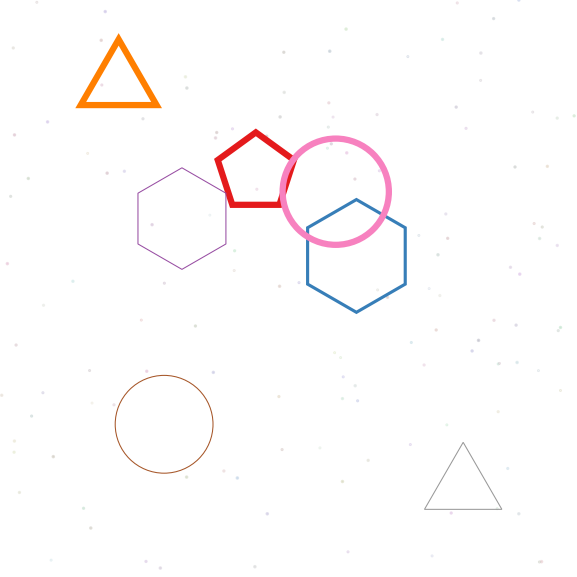[{"shape": "pentagon", "thickness": 3, "radius": 0.35, "center": [0.443, 0.701]}, {"shape": "hexagon", "thickness": 1.5, "radius": 0.49, "center": [0.617, 0.556]}, {"shape": "hexagon", "thickness": 0.5, "radius": 0.44, "center": [0.315, 0.621]}, {"shape": "triangle", "thickness": 3, "radius": 0.38, "center": [0.205, 0.855]}, {"shape": "circle", "thickness": 0.5, "radius": 0.42, "center": [0.284, 0.264]}, {"shape": "circle", "thickness": 3, "radius": 0.46, "center": [0.581, 0.667]}, {"shape": "triangle", "thickness": 0.5, "radius": 0.39, "center": [0.802, 0.156]}]